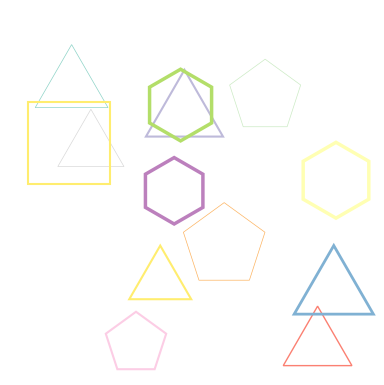[{"shape": "triangle", "thickness": 0.5, "radius": 0.55, "center": [0.186, 0.775]}, {"shape": "hexagon", "thickness": 2.5, "radius": 0.49, "center": [0.873, 0.532]}, {"shape": "triangle", "thickness": 1.5, "radius": 0.58, "center": [0.479, 0.703]}, {"shape": "triangle", "thickness": 1, "radius": 0.51, "center": [0.825, 0.102]}, {"shape": "triangle", "thickness": 2, "radius": 0.59, "center": [0.867, 0.243]}, {"shape": "pentagon", "thickness": 0.5, "radius": 0.56, "center": [0.582, 0.362]}, {"shape": "hexagon", "thickness": 2.5, "radius": 0.47, "center": [0.469, 0.727]}, {"shape": "pentagon", "thickness": 1.5, "radius": 0.41, "center": [0.353, 0.108]}, {"shape": "triangle", "thickness": 0.5, "radius": 0.5, "center": [0.236, 0.617]}, {"shape": "hexagon", "thickness": 2.5, "radius": 0.43, "center": [0.452, 0.504]}, {"shape": "pentagon", "thickness": 0.5, "radius": 0.48, "center": [0.689, 0.749]}, {"shape": "triangle", "thickness": 1.5, "radius": 0.46, "center": [0.416, 0.269]}, {"shape": "square", "thickness": 1.5, "radius": 0.53, "center": [0.179, 0.628]}]